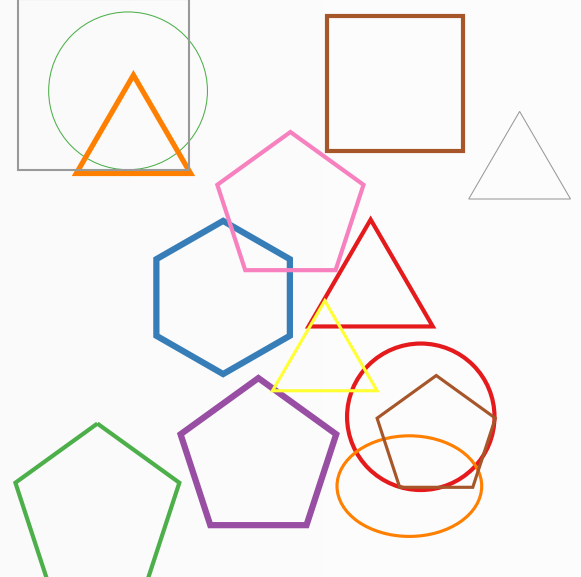[{"shape": "circle", "thickness": 2, "radius": 0.63, "center": [0.724, 0.277]}, {"shape": "triangle", "thickness": 2, "radius": 0.62, "center": [0.638, 0.496]}, {"shape": "hexagon", "thickness": 3, "radius": 0.66, "center": [0.384, 0.484]}, {"shape": "circle", "thickness": 0.5, "radius": 0.68, "center": [0.22, 0.842]}, {"shape": "pentagon", "thickness": 2, "radius": 0.74, "center": [0.168, 0.117]}, {"shape": "pentagon", "thickness": 3, "radius": 0.7, "center": [0.445, 0.204]}, {"shape": "oval", "thickness": 1.5, "radius": 0.62, "center": [0.704, 0.157]}, {"shape": "triangle", "thickness": 2.5, "radius": 0.57, "center": [0.23, 0.756]}, {"shape": "triangle", "thickness": 1.5, "radius": 0.52, "center": [0.559, 0.374]}, {"shape": "pentagon", "thickness": 1.5, "radius": 0.53, "center": [0.751, 0.242]}, {"shape": "square", "thickness": 2, "radius": 0.58, "center": [0.68, 0.855]}, {"shape": "pentagon", "thickness": 2, "radius": 0.66, "center": [0.5, 0.638]}, {"shape": "triangle", "thickness": 0.5, "radius": 0.51, "center": [0.894, 0.705]}, {"shape": "square", "thickness": 1, "radius": 0.74, "center": [0.178, 0.853]}]